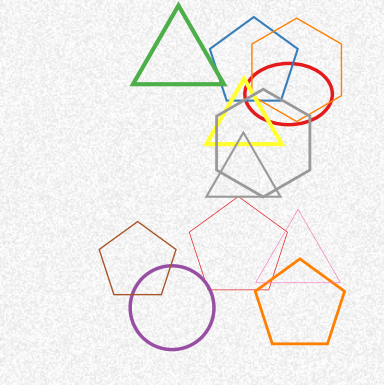[{"shape": "pentagon", "thickness": 0.5, "radius": 0.67, "center": [0.619, 0.356]}, {"shape": "oval", "thickness": 2.5, "radius": 0.57, "center": [0.75, 0.756]}, {"shape": "pentagon", "thickness": 1.5, "radius": 0.6, "center": [0.659, 0.836]}, {"shape": "triangle", "thickness": 3, "radius": 0.68, "center": [0.464, 0.849]}, {"shape": "circle", "thickness": 2.5, "radius": 0.54, "center": [0.447, 0.201]}, {"shape": "pentagon", "thickness": 2, "radius": 0.61, "center": [0.779, 0.206]}, {"shape": "hexagon", "thickness": 1, "radius": 0.67, "center": [0.771, 0.818]}, {"shape": "triangle", "thickness": 3, "radius": 0.57, "center": [0.634, 0.682]}, {"shape": "pentagon", "thickness": 1, "radius": 0.52, "center": [0.357, 0.32]}, {"shape": "triangle", "thickness": 0.5, "radius": 0.64, "center": [0.774, 0.329]}, {"shape": "triangle", "thickness": 1.5, "radius": 0.56, "center": [0.632, 0.545]}, {"shape": "hexagon", "thickness": 2, "radius": 0.7, "center": [0.684, 0.628]}]